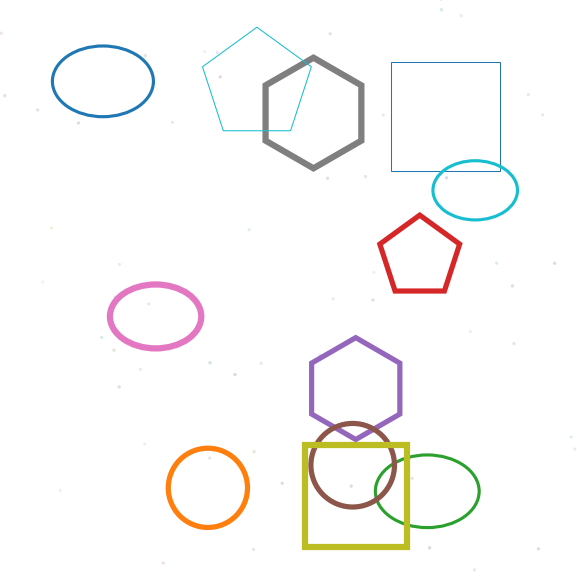[{"shape": "square", "thickness": 0.5, "radius": 0.47, "center": [0.772, 0.798]}, {"shape": "oval", "thickness": 1.5, "radius": 0.44, "center": [0.178, 0.858]}, {"shape": "circle", "thickness": 2.5, "radius": 0.34, "center": [0.36, 0.154]}, {"shape": "oval", "thickness": 1.5, "radius": 0.45, "center": [0.74, 0.148]}, {"shape": "pentagon", "thickness": 2.5, "radius": 0.36, "center": [0.727, 0.554]}, {"shape": "hexagon", "thickness": 2.5, "radius": 0.44, "center": [0.616, 0.326]}, {"shape": "circle", "thickness": 2.5, "radius": 0.36, "center": [0.611, 0.194]}, {"shape": "oval", "thickness": 3, "radius": 0.4, "center": [0.269, 0.451]}, {"shape": "hexagon", "thickness": 3, "radius": 0.48, "center": [0.543, 0.803]}, {"shape": "square", "thickness": 3, "radius": 0.44, "center": [0.616, 0.14]}, {"shape": "pentagon", "thickness": 0.5, "radius": 0.5, "center": [0.445, 0.853]}, {"shape": "oval", "thickness": 1.5, "radius": 0.37, "center": [0.823, 0.67]}]